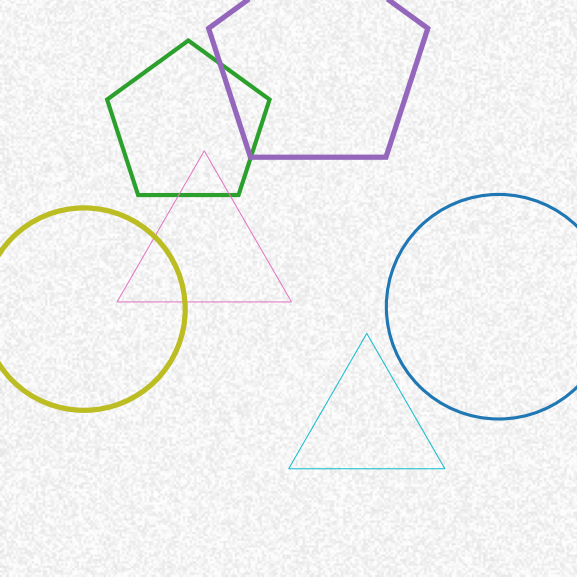[{"shape": "circle", "thickness": 1.5, "radius": 0.97, "center": [0.863, 0.468]}, {"shape": "pentagon", "thickness": 2, "radius": 0.74, "center": [0.326, 0.781]}, {"shape": "pentagon", "thickness": 2.5, "radius": 1.0, "center": [0.551, 0.888]}, {"shape": "triangle", "thickness": 0.5, "radius": 0.87, "center": [0.354, 0.564]}, {"shape": "circle", "thickness": 2.5, "radius": 0.88, "center": [0.145, 0.464]}, {"shape": "triangle", "thickness": 0.5, "radius": 0.78, "center": [0.635, 0.266]}]